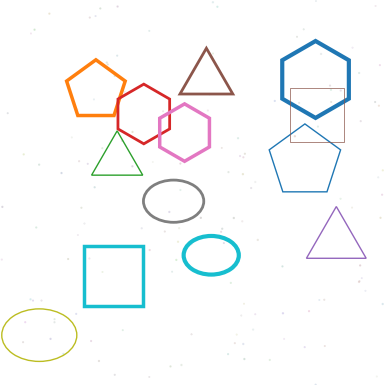[{"shape": "pentagon", "thickness": 1, "radius": 0.49, "center": [0.792, 0.581]}, {"shape": "hexagon", "thickness": 3, "radius": 0.5, "center": [0.82, 0.794]}, {"shape": "pentagon", "thickness": 2.5, "radius": 0.4, "center": [0.249, 0.765]}, {"shape": "triangle", "thickness": 1, "radius": 0.38, "center": [0.304, 0.583]}, {"shape": "hexagon", "thickness": 2, "radius": 0.39, "center": [0.374, 0.704]}, {"shape": "triangle", "thickness": 1, "radius": 0.45, "center": [0.874, 0.374]}, {"shape": "square", "thickness": 0.5, "radius": 0.35, "center": [0.824, 0.701]}, {"shape": "triangle", "thickness": 2, "radius": 0.4, "center": [0.536, 0.795]}, {"shape": "hexagon", "thickness": 2.5, "radius": 0.37, "center": [0.479, 0.656]}, {"shape": "oval", "thickness": 2, "radius": 0.39, "center": [0.451, 0.477]}, {"shape": "oval", "thickness": 1, "radius": 0.49, "center": [0.102, 0.129]}, {"shape": "square", "thickness": 2.5, "radius": 0.39, "center": [0.295, 0.283]}, {"shape": "oval", "thickness": 3, "radius": 0.36, "center": [0.549, 0.337]}]